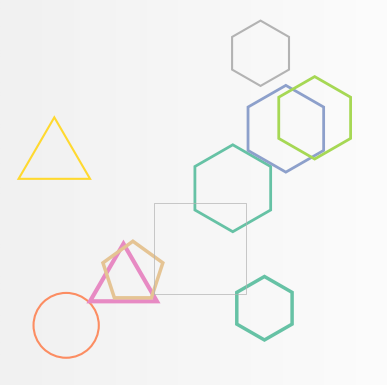[{"shape": "hexagon", "thickness": 2, "radius": 0.56, "center": [0.601, 0.511]}, {"shape": "hexagon", "thickness": 2.5, "radius": 0.41, "center": [0.682, 0.199]}, {"shape": "circle", "thickness": 1.5, "radius": 0.42, "center": [0.171, 0.155]}, {"shape": "hexagon", "thickness": 2, "radius": 0.56, "center": [0.738, 0.666]}, {"shape": "triangle", "thickness": 3, "radius": 0.5, "center": [0.319, 0.267]}, {"shape": "hexagon", "thickness": 2, "radius": 0.54, "center": [0.812, 0.694]}, {"shape": "triangle", "thickness": 1.5, "radius": 0.53, "center": [0.14, 0.589]}, {"shape": "pentagon", "thickness": 2.5, "radius": 0.41, "center": [0.343, 0.292]}, {"shape": "square", "thickness": 0.5, "radius": 0.59, "center": [0.516, 0.355]}, {"shape": "hexagon", "thickness": 1.5, "radius": 0.42, "center": [0.672, 0.862]}]